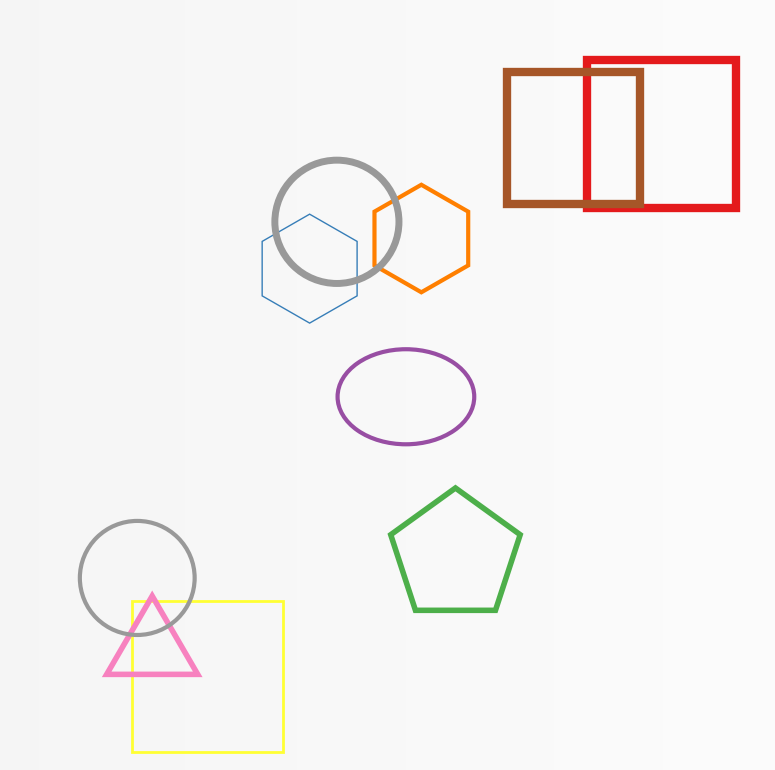[{"shape": "square", "thickness": 3, "radius": 0.48, "center": [0.854, 0.826]}, {"shape": "hexagon", "thickness": 0.5, "radius": 0.35, "center": [0.4, 0.651]}, {"shape": "pentagon", "thickness": 2, "radius": 0.44, "center": [0.588, 0.278]}, {"shape": "oval", "thickness": 1.5, "radius": 0.44, "center": [0.524, 0.485]}, {"shape": "hexagon", "thickness": 1.5, "radius": 0.35, "center": [0.544, 0.69]}, {"shape": "square", "thickness": 1, "radius": 0.49, "center": [0.268, 0.121]}, {"shape": "square", "thickness": 3, "radius": 0.43, "center": [0.74, 0.821]}, {"shape": "triangle", "thickness": 2, "radius": 0.34, "center": [0.196, 0.158]}, {"shape": "circle", "thickness": 1.5, "radius": 0.37, "center": [0.177, 0.249]}, {"shape": "circle", "thickness": 2.5, "radius": 0.4, "center": [0.435, 0.712]}]